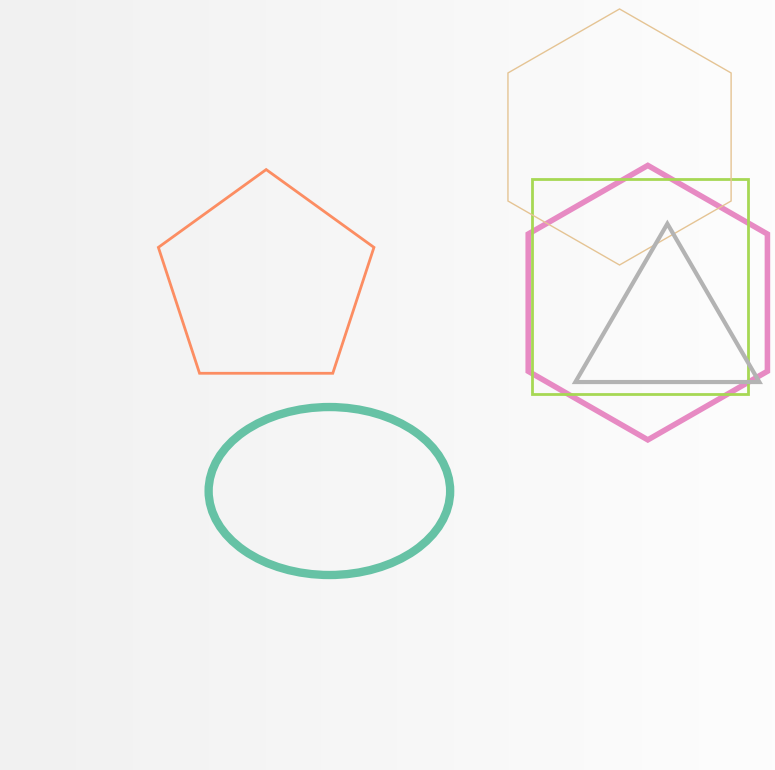[{"shape": "oval", "thickness": 3, "radius": 0.78, "center": [0.425, 0.362]}, {"shape": "pentagon", "thickness": 1, "radius": 0.73, "center": [0.343, 0.634]}, {"shape": "hexagon", "thickness": 2, "radius": 0.89, "center": [0.836, 0.607]}, {"shape": "square", "thickness": 1, "radius": 0.7, "center": [0.826, 0.628]}, {"shape": "hexagon", "thickness": 0.5, "radius": 0.83, "center": [0.799, 0.822]}, {"shape": "triangle", "thickness": 1.5, "radius": 0.69, "center": [0.861, 0.572]}]